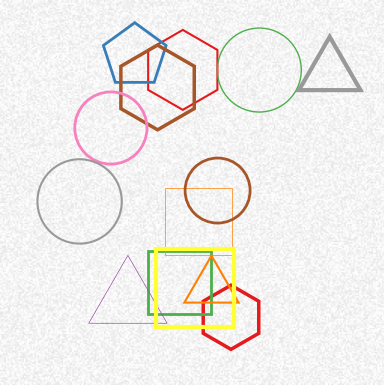[{"shape": "hexagon", "thickness": 2.5, "radius": 0.42, "center": [0.6, 0.176]}, {"shape": "hexagon", "thickness": 1.5, "radius": 0.52, "center": [0.475, 0.818]}, {"shape": "pentagon", "thickness": 2, "radius": 0.43, "center": [0.35, 0.855]}, {"shape": "circle", "thickness": 1, "radius": 0.55, "center": [0.674, 0.818]}, {"shape": "square", "thickness": 2, "radius": 0.41, "center": [0.466, 0.266]}, {"shape": "triangle", "thickness": 0.5, "radius": 0.59, "center": [0.332, 0.219]}, {"shape": "triangle", "thickness": 1.5, "radius": 0.41, "center": [0.549, 0.255]}, {"shape": "square", "thickness": 0.5, "radius": 0.44, "center": [0.516, 0.425]}, {"shape": "square", "thickness": 3, "radius": 0.51, "center": [0.506, 0.252]}, {"shape": "circle", "thickness": 2, "radius": 0.42, "center": [0.565, 0.505]}, {"shape": "hexagon", "thickness": 2.5, "radius": 0.55, "center": [0.409, 0.773]}, {"shape": "circle", "thickness": 2, "radius": 0.47, "center": [0.288, 0.668]}, {"shape": "circle", "thickness": 1.5, "radius": 0.55, "center": [0.207, 0.477]}, {"shape": "triangle", "thickness": 3, "radius": 0.46, "center": [0.856, 0.812]}]